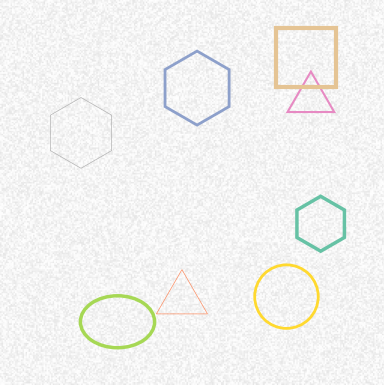[{"shape": "hexagon", "thickness": 2.5, "radius": 0.36, "center": [0.833, 0.419]}, {"shape": "triangle", "thickness": 0.5, "radius": 0.38, "center": [0.473, 0.223]}, {"shape": "hexagon", "thickness": 2, "radius": 0.48, "center": [0.512, 0.771]}, {"shape": "triangle", "thickness": 1.5, "radius": 0.35, "center": [0.808, 0.744]}, {"shape": "oval", "thickness": 2.5, "radius": 0.48, "center": [0.305, 0.164]}, {"shape": "circle", "thickness": 2, "radius": 0.41, "center": [0.744, 0.23]}, {"shape": "square", "thickness": 3, "radius": 0.39, "center": [0.794, 0.851]}, {"shape": "hexagon", "thickness": 0.5, "radius": 0.46, "center": [0.21, 0.655]}]